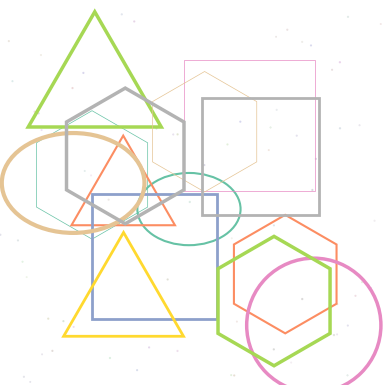[{"shape": "hexagon", "thickness": 0.5, "radius": 0.83, "center": [0.239, 0.546]}, {"shape": "oval", "thickness": 1.5, "radius": 0.67, "center": [0.491, 0.457]}, {"shape": "triangle", "thickness": 1.5, "radius": 0.78, "center": [0.32, 0.493]}, {"shape": "hexagon", "thickness": 1.5, "radius": 0.77, "center": [0.741, 0.288]}, {"shape": "square", "thickness": 2, "radius": 0.81, "center": [0.402, 0.333]}, {"shape": "square", "thickness": 0.5, "radius": 0.85, "center": [0.647, 0.674]}, {"shape": "circle", "thickness": 2.5, "radius": 0.87, "center": [0.815, 0.155]}, {"shape": "triangle", "thickness": 2.5, "radius": 1.0, "center": [0.246, 0.77]}, {"shape": "hexagon", "thickness": 2.5, "radius": 0.84, "center": [0.712, 0.218]}, {"shape": "triangle", "thickness": 2, "radius": 0.9, "center": [0.321, 0.216]}, {"shape": "hexagon", "thickness": 0.5, "radius": 0.78, "center": [0.531, 0.658]}, {"shape": "oval", "thickness": 3, "radius": 0.93, "center": [0.19, 0.525]}, {"shape": "hexagon", "thickness": 2.5, "radius": 0.88, "center": [0.325, 0.595]}, {"shape": "square", "thickness": 2, "radius": 0.76, "center": [0.676, 0.593]}]